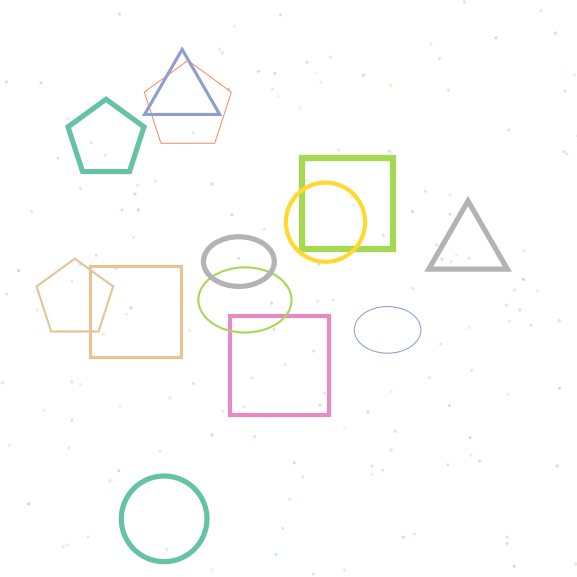[{"shape": "pentagon", "thickness": 2.5, "radius": 0.35, "center": [0.184, 0.758]}, {"shape": "circle", "thickness": 2.5, "radius": 0.37, "center": [0.284, 0.101]}, {"shape": "pentagon", "thickness": 0.5, "radius": 0.4, "center": [0.325, 0.815]}, {"shape": "triangle", "thickness": 1.5, "radius": 0.38, "center": [0.315, 0.839]}, {"shape": "oval", "thickness": 0.5, "radius": 0.29, "center": [0.671, 0.428]}, {"shape": "square", "thickness": 2, "radius": 0.43, "center": [0.484, 0.366]}, {"shape": "square", "thickness": 3, "radius": 0.39, "center": [0.601, 0.646]}, {"shape": "oval", "thickness": 1, "radius": 0.4, "center": [0.424, 0.48]}, {"shape": "circle", "thickness": 2, "radius": 0.34, "center": [0.564, 0.614]}, {"shape": "pentagon", "thickness": 1, "radius": 0.35, "center": [0.13, 0.482]}, {"shape": "square", "thickness": 1.5, "radius": 0.4, "center": [0.235, 0.46]}, {"shape": "triangle", "thickness": 2.5, "radius": 0.39, "center": [0.81, 0.572]}, {"shape": "oval", "thickness": 2.5, "radius": 0.31, "center": [0.414, 0.546]}]